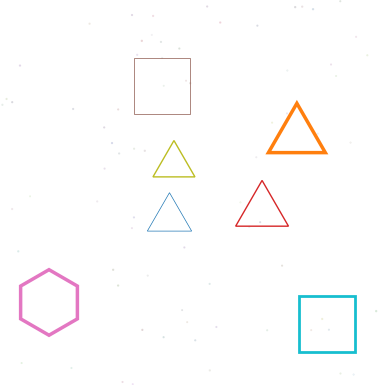[{"shape": "triangle", "thickness": 0.5, "radius": 0.33, "center": [0.44, 0.433]}, {"shape": "triangle", "thickness": 2.5, "radius": 0.43, "center": [0.771, 0.646]}, {"shape": "triangle", "thickness": 1, "radius": 0.4, "center": [0.681, 0.452]}, {"shape": "square", "thickness": 0.5, "radius": 0.36, "center": [0.421, 0.776]}, {"shape": "hexagon", "thickness": 2.5, "radius": 0.43, "center": [0.127, 0.214]}, {"shape": "triangle", "thickness": 1, "radius": 0.31, "center": [0.452, 0.572]}, {"shape": "square", "thickness": 2, "radius": 0.36, "center": [0.849, 0.158]}]